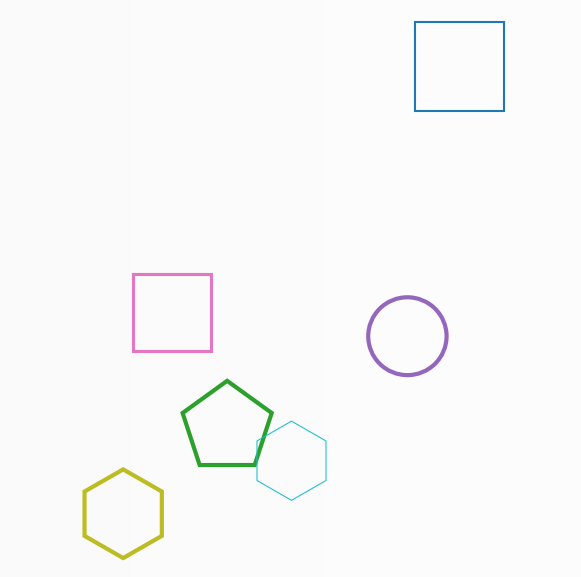[{"shape": "square", "thickness": 1, "radius": 0.38, "center": [0.79, 0.884]}, {"shape": "pentagon", "thickness": 2, "radius": 0.4, "center": [0.391, 0.259]}, {"shape": "circle", "thickness": 2, "radius": 0.34, "center": [0.701, 0.417]}, {"shape": "square", "thickness": 1.5, "radius": 0.34, "center": [0.296, 0.458]}, {"shape": "hexagon", "thickness": 2, "radius": 0.38, "center": [0.212, 0.11]}, {"shape": "hexagon", "thickness": 0.5, "radius": 0.34, "center": [0.501, 0.201]}]